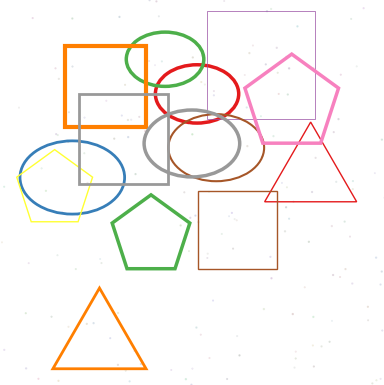[{"shape": "oval", "thickness": 2.5, "radius": 0.54, "center": [0.512, 0.756]}, {"shape": "triangle", "thickness": 1, "radius": 0.69, "center": [0.807, 0.545]}, {"shape": "oval", "thickness": 2, "radius": 0.68, "center": [0.188, 0.539]}, {"shape": "oval", "thickness": 2.5, "radius": 0.5, "center": [0.429, 0.846]}, {"shape": "pentagon", "thickness": 2.5, "radius": 0.53, "center": [0.392, 0.388]}, {"shape": "square", "thickness": 0.5, "radius": 0.7, "center": [0.678, 0.831]}, {"shape": "triangle", "thickness": 2, "radius": 0.7, "center": [0.258, 0.112]}, {"shape": "square", "thickness": 3, "radius": 0.52, "center": [0.275, 0.775]}, {"shape": "pentagon", "thickness": 1, "radius": 0.52, "center": [0.142, 0.508]}, {"shape": "square", "thickness": 1, "radius": 0.51, "center": [0.617, 0.402]}, {"shape": "oval", "thickness": 1.5, "radius": 0.62, "center": [0.562, 0.616]}, {"shape": "pentagon", "thickness": 2.5, "radius": 0.64, "center": [0.758, 0.732]}, {"shape": "oval", "thickness": 2.5, "radius": 0.62, "center": [0.498, 0.627]}, {"shape": "square", "thickness": 2, "radius": 0.58, "center": [0.321, 0.639]}]